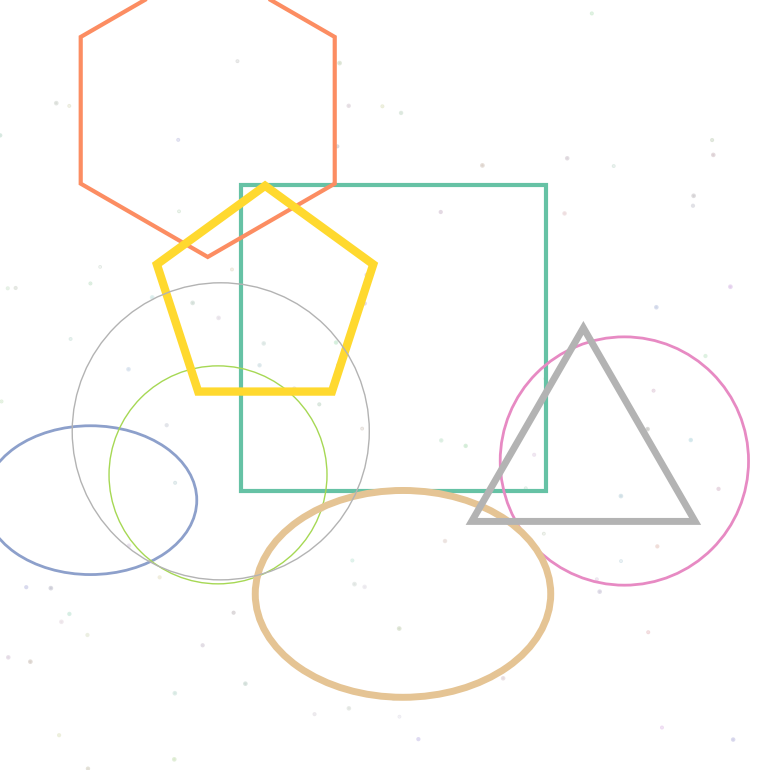[{"shape": "square", "thickness": 1.5, "radius": 0.99, "center": [0.511, 0.561]}, {"shape": "hexagon", "thickness": 1.5, "radius": 0.95, "center": [0.27, 0.857]}, {"shape": "oval", "thickness": 1, "radius": 0.69, "center": [0.118, 0.35]}, {"shape": "circle", "thickness": 1, "radius": 0.81, "center": [0.811, 0.401]}, {"shape": "circle", "thickness": 0.5, "radius": 0.71, "center": [0.283, 0.383]}, {"shape": "pentagon", "thickness": 3, "radius": 0.74, "center": [0.344, 0.611]}, {"shape": "oval", "thickness": 2.5, "radius": 0.96, "center": [0.523, 0.229]}, {"shape": "circle", "thickness": 0.5, "radius": 0.96, "center": [0.287, 0.44]}, {"shape": "triangle", "thickness": 2.5, "radius": 0.84, "center": [0.758, 0.407]}]